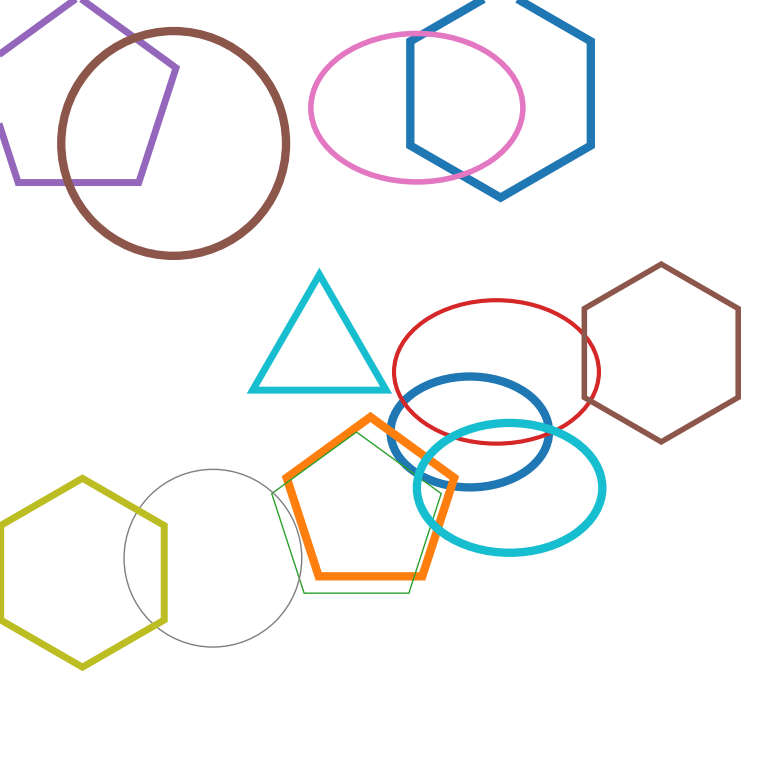[{"shape": "oval", "thickness": 3, "radius": 0.51, "center": [0.61, 0.439]}, {"shape": "hexagon", "thickness": 3, "radius": 0.68, "center": [0.65, 0.879]}, {"shape": "pentagon", "thickness": 3, "radius": 0.57, "center": [0.481, 0.344]}, {"shape": "pentagon", "thickness": 0.5, "radius": 0.58, "center": [0.463, 0.323]}, {"shape": "oval", "thickness": 1.5, "radius": 0.67, "center": [0.645, 0.517]}, {"shape": "pentagon", "thickness": 2.5, "radius": 0.67, "center": [0.102, 0.871]}, {"shape": "circle", "thickness": 3, "radius": 0.73, "center": [0.226, 0.814]}, {"shape": "hexagon", "thickness": 2, "radius": 0.58, "center": [0.859, 0.542]}, {"shape": "oval", "thickness": 2, "radius": 0.69, "center": [0.541, 0.86]}, {"shape": "circle", "thickness": 0.5, "radius": 0.58, "center": [0.276, 0.275]}, {"shape": "hexagon", "thickness": 2.5, "radius": 0.61, "center": [0.107, 0.256]}, {"shape": "triangle", "thickness": 2.5, "radius": 0.5, "center": [0.415, 0.543]}, {"shape": "oval", "thickness": 3, "radius": 0.6, "center": [0.662, 0.366]}]